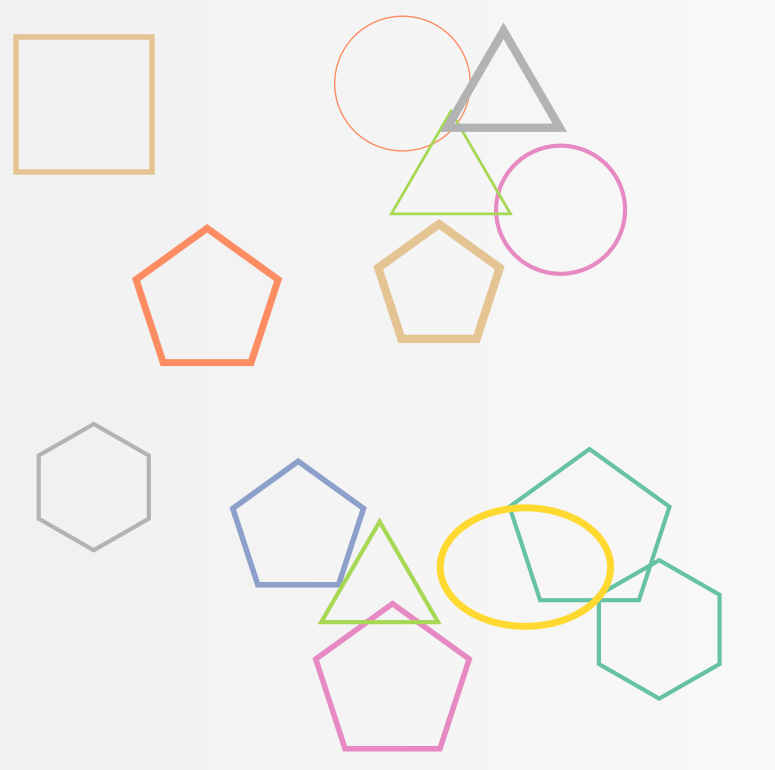[{"shape": "pentagon", "thickness": 1.5, "radius": 0.54, "center": [0.761, 0.308]}, {"shape": "hexagon", "thickness": 1.5, "radius": 0.45, "center": [0.851, 0.183]}, {"shape": "circle", "thickness": 0.5, "radius": 0.44, "center": [0.519, 0.891]}, {"shape": "pentagon", "thickness": 2.5, "radius": 0.48, "center": [0.267, 0.607]}, {"shape": "pentagon", "thickness": 2, "radius": 0.44, "center": [0.385, 0.312]}, {"shape": "pentagon", "thickness": 2, "radius": 0.52, "center": [0.506, 0.112]}, {"shape": "circle", "thickness": 1.5, "radius": 0.42, "center": [0.723, 0.728]}, {"shape": "triangle", "thickness": 1.5, "radius": 0.44, "center": [0.49, 0.236]}, {"shape": "triangle", "thickness": 1, "radius": 0.44, "center": [0.582, 0.767]}, {"shape": "oval", "thickness": 2.5, "radius": 0.55, "center": [0.678, 0.264]}, {"shape": "square", "thickness": 2, "radius": 0.44, "center": [0.108, 0.864]}, {"shape": "pentagon", "thickness": 3, "radius": 0.41, "center": [0.566, 0.627]}, {"shape": "hexagon", "thickness": 1.5, "radius": 0.41, "center": [0.121, 0.367]}, {"shape": "triangle", "thickness": 3, "radius": 0.42, "center": [0.65, 0.876]}]